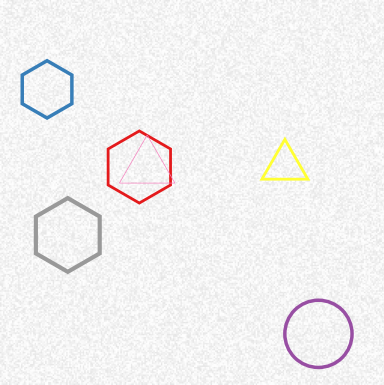[{"shape": "hexagon", "thickness": 2, "radius": 0.47, "center": [0.362, 0.566]}, {"shape": "hexagon", "thickness": 2.5, "radius": 0.37, "center": [0.122, 0.768]}, {"shape": "circle", "thickness": 2.5, "radius": 0.44, "center": [0.827, 0.133]}, {"shape": "triangle", "thickness": 2, "radius": 0.34, "center": [0.74, 0.569]}, {"shape": "triangle", "thickness": 0.5, "radius": 0.42, "center": [0.382, 0.566]}, {"shape": "hexagon", "thickness": 3, "radius": 0.48, "center": [0.176, 0.39]}]